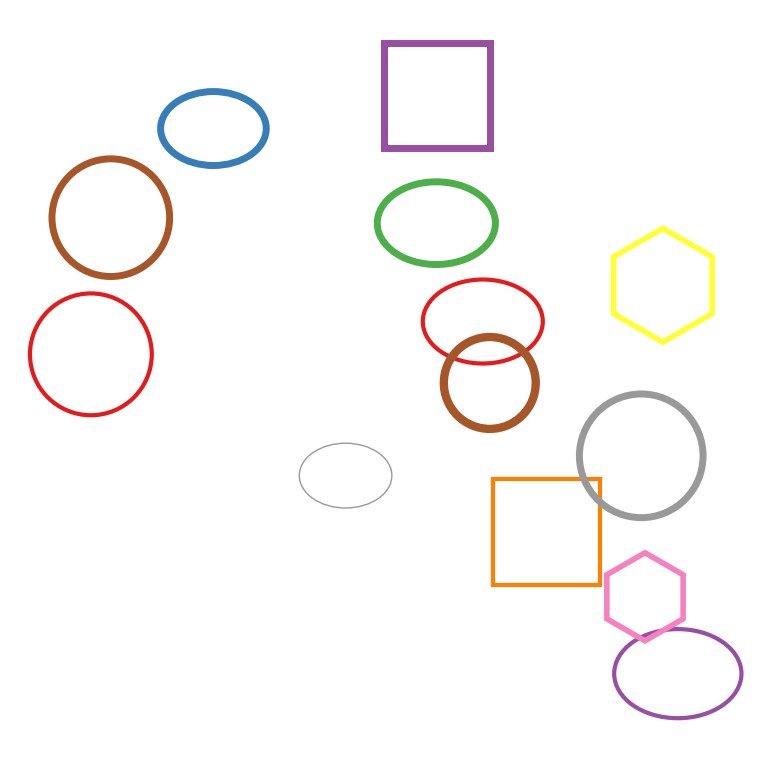[{"shape": "circle", "thickness": 1.5, "radius": 0.4, "center": [0.118, 0.54]}, {"shape": "oval", "thickness": 1.5, "radius": 0.39, "center": [0.627, 0.582]}, {"shape": "oval", "thickness": 2.5, "radius": 0.34, "center": [0.277, 0.833]}, {"shape": "oval", "thickness": 2.5, "radius": 0.38, "center": [0.567, 0.71]}, {"shape": "oval", "thickness": 1.5, "radius": 0.41, "center": [0.88, 0.125]}, {"shape": "square", "thickness": 2.5, "radius": 0.34, "center": [0.567, 0.876]}, {"shape": "square", "thickness": 1.5, "radius": 0.35, "center": [0.71, 0.309]}, {"shape": "hexagon", "thickness": 2, "radius": 0.37, "center": [0.861, 0.63]}, {"shape": "circle", "thickness": 2.5, "radius": 0.38, "center": [0.144, 0.717]}, {"shape": "circle", "thickness": 3, "radius": 0.3, "center": [0.636, 0.503]}, {"shape": "hexagon", "thickness": 2, "radius": 0.29, "center": [0.838, 0.225]}, {"shape": "circle", "thickness": 2.5, "radius": 0.4, "center": [0.833, 0.408]}, {"shape": "oval", "thickness": 0.5, "radius": 0.3, "center": [0.449, 0.382]}]